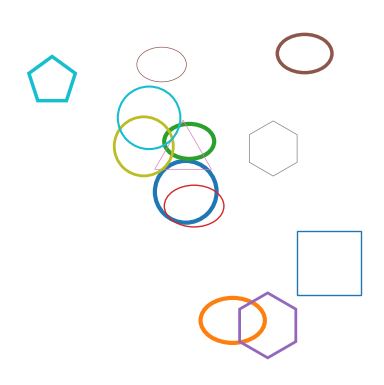[{"shape": "circle", "thickness": 3, "radius": 0.4, "center": [0.482, 0.502]}, {"shape": "square", "thickness": 1, "radius": 0.42, "center": [0.855, 0.317]}, {"shape": "oval", "thickness": 3, "radius": 0.42, "center": [0.604, 0.168]}, {"shape": "oval", "thickness": 3, "radius": 0.32, "center": [0.491, 0.633]}, {"shape": "oval", "thickness": 1, "radius": 0.39, "center": [0.504, 0.465]}, {"shape": "hexagon", "thickness": 2, "radius": 0.42, "center": [0.695, 0.155]}, {"shape": "oval", "thickness": 2.5, "radius": 0.36, "center": [0.791, 0.861]}, {"shape": "oval", "thickness": 0.5, "radius": 0.32, "center": [0.42, 0.832]}, {"shape": "triangle", "thickness": 0.5, "radius": 0.43, "center": [0.476, 0.603]}, {"shape": "hexagon", "thickness": 0.5, "radius": 0.36, "center": [0.71, 0.614]}, {"shape": "circle", "thickness": 2, "radius": 0.38, "center": [0.373, 0.62]}, {"shape": "circle", "thickness": 1.5, "radius": 0.41, "center": [0.387, 0.694]}, {"shape": "pentagon", "thickness": 2.5, "radius": 0.32, "center": [0.135, 0.79]}]